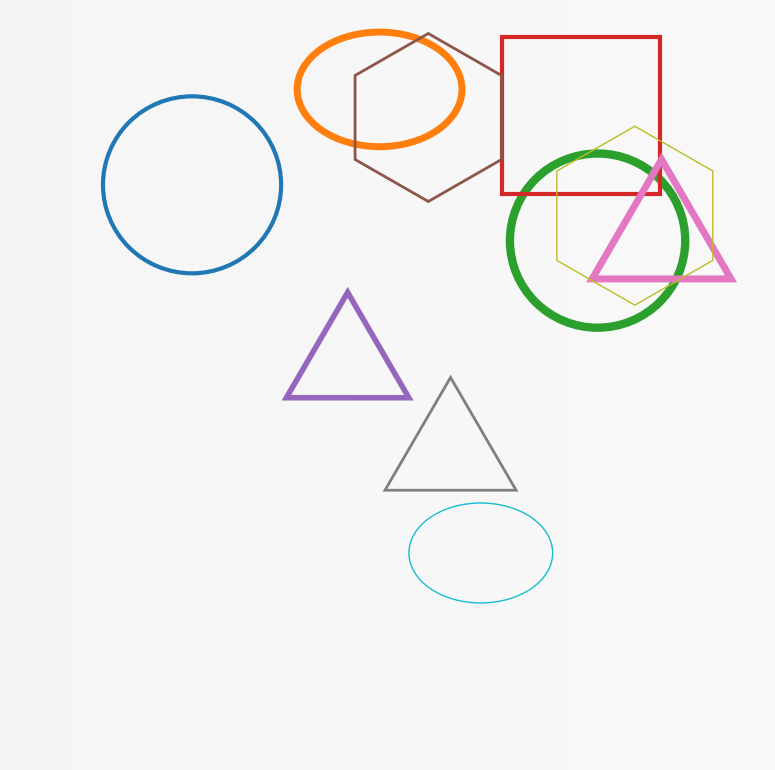[{"shape": "circle", "thickness": 1.5, "radius": 0.57, "center": [0.248, 0.76]}, {"shape": "oval", "thickness": 2.5, "radius": 0.53, "center": [0.49, 0.884]}, {"shape": "circle", "thickness": 3, "radius": 0.57, "center": [0.771, 0.688]}, {"shape": "square", "thickness": 1.5, "radius": 0.51, "center": [0.75, 0.85]}, {"shape": "triangle", "thickness": 2, "radius": 0.46, "center": [0.449, 0.529]}, {"shape": "hexagon", "thickness": 1, "radius": 0.55, "center": [0.553, 0.847]}, {"shape": "triangle", "thickness": 2.5, "radius": 0.52, "center": [0.854, 0.69]}, {"shape": "triangle", "thickness": 1, "radius": 0.49, "center": [0.581, 0.412]}, {"shape": "hexagon", "thickness": 0.5, "radius": 0.58, "center": [0.819, 0.72]}, {"shape": "oval", "thickness": 0.5, "radius": 0.46, "center": [0.62, 0.282]}]